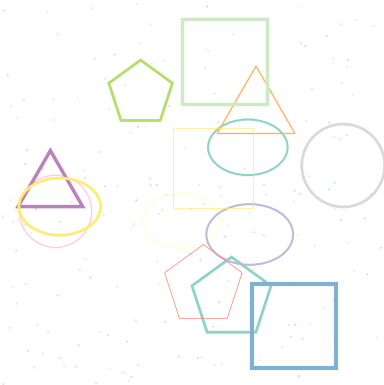[{"shape": "oval", "thickness": 1.5, "radius": 0.52, "center": [0.644, 0.617]}, {"shape": "pentagon", "thickness": 2, "radius": 0.54, "center": [0.601, 0.224]}, {"shape": "oval", "thickness": 0.5, "radius": 0.5, "center": [0.471, 0.426]}, {"shape": "oval", "thickness": 1.5, "radius": 0.56, "center": [0.649, 0.391]}, {"shape": "pentagon", "thickness": 0.5, "radius": 0.53, "center": [0.528, 0.259]}, {"shape": "square", "thickness": 3, "radius": 0.55, "center": [0.764, 0.154]}, {"shape": "triangle", "thickness": 1, "radius": 0.58, "center": [0.665, 0.712]}, {"shape": "pentagon", "thickness": 2, "radius": 0.43, "center": [0.365, 0.757]}, {"shape": "circle", "thickness": 1, "radius": 0.47, "center": [0.144, 0.451]}, {"shape": "circle", "thickness": 2, "radius": 0.54, "center": [0.891, 0.57]}, {"shape": "triangle", "thickness": 2.5, "radius": 0.48, "center": [0.131, 0.512]}, {"shape": "square", "thickness": 2.5, "radius": 0.55, "center": [0.584, 0.839]}, {"shape": "square", "thickness": 0.5, "radius": 0.51, "center": [0.553, 0.564]}, {"shape": "oval", "thickness": 2, "radius": 0.53, "center": [0.155, 0.463]}]